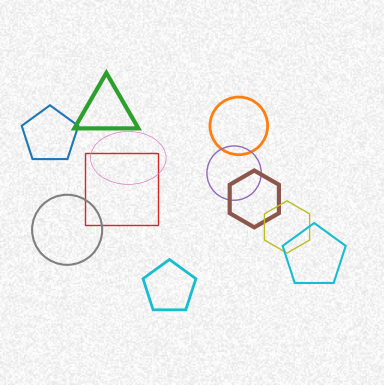[{"shape": "pentagon", "thickness": 1.5, "radius": 0.39, "center": [0.13, 0.649]}, {"shape": "circle", "thickness": 2, "radius": 0.37, "center": [0.62, 0.673]}, {"shape": "triangle", "thickness": 3, "radius": 0.48, "center": [0.276, 0.715]}, {"shape": "square", "thickness": 1, "radius": 0.47, "center": [0.316, 0.508]}, {"shape": "circle", "thickness": 1, "radius": 0.35, "center": [0.608, 0.55]}, {"shape": "hexagon", "thickness": 3, "radius": 0.37, "center": [0.661, 0.483]}, {"shape": "oval", "thickness": 0.5, "radius": 0.49, "center": [0.333, 0.59]}, {"shape": "circle", "thickness": 1.5, "radius": 0.45, "center": [0.174, 0.403]}, {"shape": "hexagon", "thickness": 1, "radius": 0.34, "center": [0.746, 0.41]}, {"shape": "pentagon", "thickness": 1.5, "radius": 0.43, "center": [0.816, 0.335]}, {"shape": "pentagon", "thickness": 2, "radius": 0.36, "center": [0.44, 0.254]}]